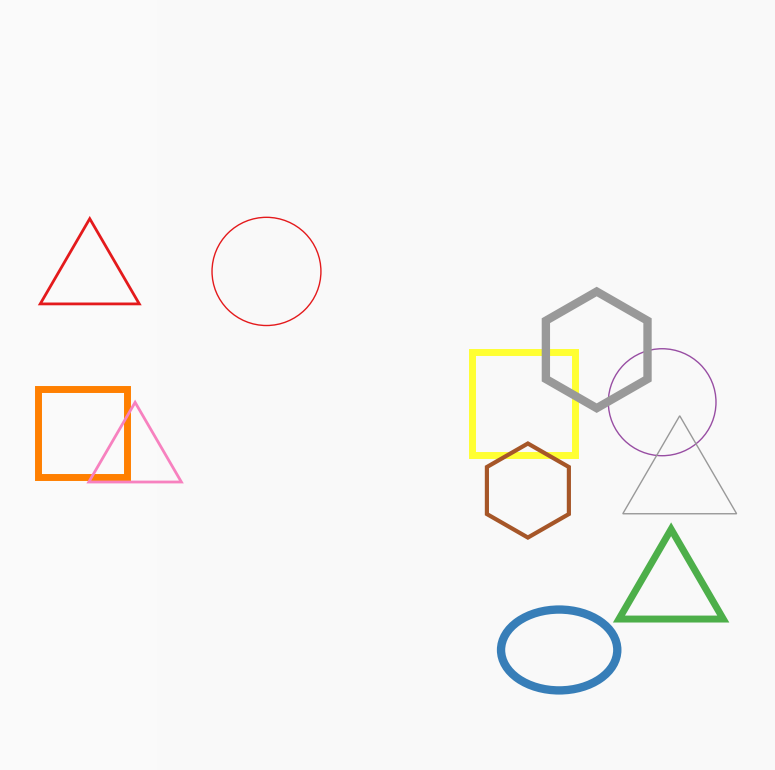[{"shape": "circle", "thickness": 0.5, "radius": 0.35, "center": [0.344, 0.648]}, {"shape": "triangle", "thickness": 1, "radius": 0.37, "center": [0.116, 0.642]}, {"shape": "oval", "thickness": 3, "radius": 0.38, "center": [0.722, 0.156]}, {"shape": "triangle", "thickness": 2.5, "radius": 0.39, "center": [0.866, 0.235]}, {"shape": "circle", "thickness": 0.5, "radius": 0.35, "center": [0.854, 0.478]}, {"shape": "square", "thickness": 2.5, "radius": 0.29, "center": [0.107, 0.438]}, {"shape": "square", "thickness": 2.5, "radius": 0.33, "center": [0.676, 0.476]}, {"shape": "hexagon", "thickness": 1.5, "radius": 0.31, "center": [0.681, 0.363]}, {"shape": "triangle", "thickness": 1, "radius": 0.34, "center": [0.174, 0.408]}, {"shape": "triangle", "thickness": 0.5, "radius": 0.42, "center": [0.877, 0.375]}, {"shape": "hexagon", "thickness": 3, "radius": 0.38, "center": [0.77, 0.546]}]